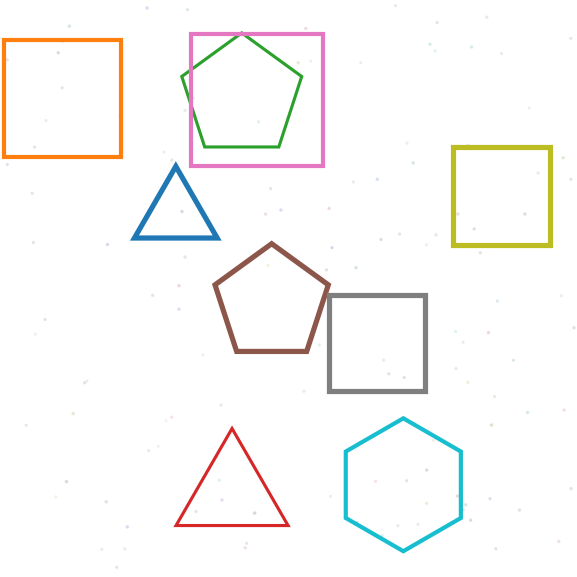[{"shape": "triangle", "thickness": 2.5, "radius": 0.41, "center": [0.304, 0.628]}, {"shape": "square", "thickness": 2, "radius": 0.5, "center": [0.108, 0.829]}, {"shape": "pentagon", "thickness": 1.5, "radius": 0.55, "center": [0.419, 0.833]}, {"shape": "triangle", "thickness": 1.5, "radius": 0.56, "center": [0.402, 0.145]}, {"shape": "pentagon", "thickness": 2.5, "radius": 0.52, "center": [0.47, 0.474]}, {"shape": "square", "thickness": 2, "radius": 0.57, "center": [0.445, 0.826]}, {"shape": "square", "thickness": 2.5, "radius": 0.42, "center": [0.653, 0.406]}, {"shape": "square", "thickness": 2.5, "radius": 0.42, "center": [0.868, 0.66]}, {"shape": "hexagon", "thickness": 2, "radius": 0.58, "center": [0.698, 0.16]}]